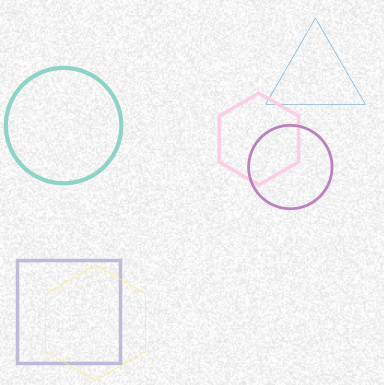[{"shape": "circle", "thickness": 3, "radius": 0.75, "center": [0.165, 0.674]}, {"shape": "square", "thickness": 2.5, "radius": 0.67, "center": [0.178, 0.191]}, {"shape": "triangle", "thickness": 0.5, "radius": 0.75, "center": [0.82, 0.804]}, {"shape": "hexagon", "thickness": 2.5, "radius": 0.6, "center": [0.672, 0.639]}, {"shape": "circle", "thickness": 2, "radius": 0.54, "center": [0.754, 0.566]}, {"shape": "hexagon", "thickness": 0.5, "radius": 0.75, "center": [0.248, 0.162]}]